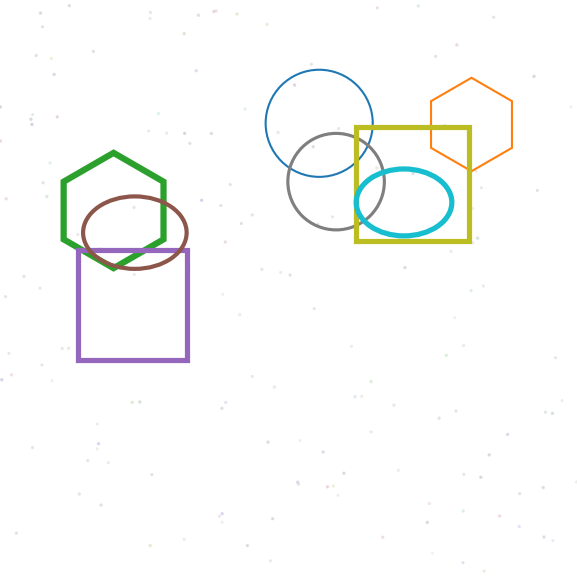[{"shape": "circle", "thickness": 1, "radius": 0.46, "center": [0.553, 0.786]}, {"shape": "hexagon", "thickness": 1, "radius": 0.4, "center": [0.816, 0.784]}, {"shape": "hexagon", "thickness": 3, "radius": 0.5, "center": [0.197, 0.635]}, {"shape": "square", "thickness": 2.5, "radius": 0.47, "center": [0.23, 0.471]}, {"shape": "oval", "thickness": 2, "radius": 0.45, "center": [0.234, 0.596]}, {"shape": "circle", "thickness": 1.5, "radius": 0.42, "center": [0.582, 0.685]}, {"shape": "square", "thickness": 2.5, "radius": 0.49, "center": [0.714, 0.68]}, {"shape": "oval", "thickness": 2.5, "radius": 0.41, "center": [0.7, 0.649]}]